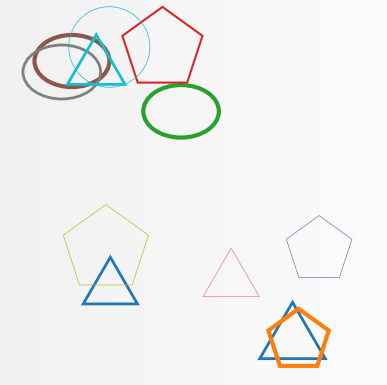[{"shape": "triangle", "thickness": 2, "radius": 0.49, "center": [0.755, 0.117]}, {"shape": "triangle", "thickness": 2, "radius": 0.4, "center": [0.285, 0.251]}, {"shape": "pentagon", "thickness": 3, "radius": 0.41, "center": [0.771, 0.116]}, {"shape": "oval", "thickness": 3, "radius": 0.49, "center": [0.467, 0.711]}, {"shape": "pentagon", "thickness": 1.5, "radius": 0.54, "center": [0.419, 0.873]}, {"shape": "pentagon", "thickness": 0.5, "radius": 0.44, "center": [0.824, 0.351]}, {"shape": "oval", "thickness": 3, "radius": 0.48, "center": [0.186, 0.842]}, {"shape": "triangle", "thickness": 0.5, "radius": 0.42, "center": [0.597, 0.271]}, {"shape": "oval", "thickness": 2, "radius": 0.5, "center": [0.159, 0.813]}, {"shape": "pentagon", "thickness": 0.5, "radius": 0.58, "center": [0.273, 0.353]}, {"shape": "circle", "thickness": 0.5, "radius": 0.52, "center": [0.282, 0.878]}, {"shape": "triangle", "thickness": 2, "radius": 0.43, "center": [0.248, 0.824]}]